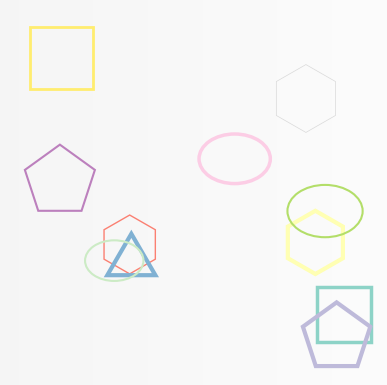[{"shape": "square", "thickness": 2.5, "radius": 0.35, "center": [0.888, 0.183]}, {"shape": "hexagon", "thickness": 3, "radius": 0.41, "center": [0.814, 0.37]}, {"shape": "pentagon", "thickness": 3, "radius": 0.46, "center": [0.869, 0.123]}, {"shape": "hexagon", "thickness": 1, "radius": 0.38, "center": [0.335, 0.365]}, {"shape": "triangle", "thickness": 3, "radius": 0.36, "center": [0.339, 0.321]}, {"shape": "oval", "thickness": 1.5, "radius": 0.49, "center": [0.839, 0.452]}, {"shape": "oval", "thickness": 2.5, "radius": 0.46, "center": [0.606, 0.588]}, {"shape": "hexagon", "thickness": 0.5, "radius": 0.44, "center": [0.789, 0.744]}, {"shape": "pentagon", "thickness": 1.5, "radius": 0.47, "center": [0.155, 0.529]}, {"shape": "oval", "thickness": 1.5, "radius": 0.38, "center": [0.295, 0.323]}, {"shape": "square", "thickness": 2, "radius": 0.41, "center": [0.159, 0.849]}]